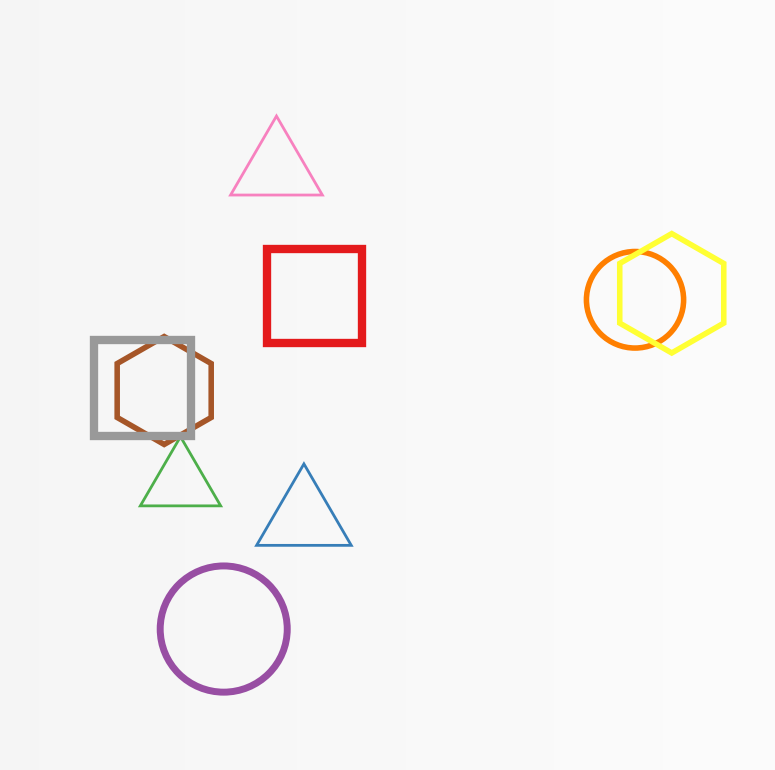[{"shape": "square", "thickness": 3, "radius": 0.31, "center": [0.406, 0.616]}, {"shape": "triangle", "thickness": 1, "radius": 0.35, "center": [0.392, 0.327]}, {"shape": "triangle", "thickness": 1, "radius": 0.3, "center": [0.233, 0.373]}, {"shape": "circle", "thickness": 2.5, "radius": 0.41, "center": [0.289, 0.183]}, {"shape": "circle", "thickness": 2, "radius": 0.31, "center": [0.819, 0.611]}, {"shape": "hexagon", "thickness": 2, "radius": 0.39, "center": [0.867, 0.619]}, {"shape": "hexagon", "thickness": 2, "radius": 0.35, "center": [0.212, 0.493]}, {"shape": "triangle", "thickness": 1, "radius": 0.34, "center": [0.357, 0.781]}, {"shape": "square", "thickness": 3, "radius": 0.31, "center": [0.184, 0.496]}]